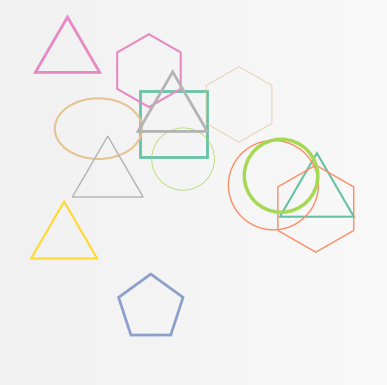[{"shape": "triangle", "thickness": 1.5, "radius": 0.55, "center": [0.818, 0.492]}, {"shape": "square", "thickness": 2, "radius": 0.43, "center": [0.448, 0.677]}, {"shape": "hexagon", "thickness": 1, "radius": 0.57, "center": [0.815, 0.458]}, {"shape": "circle", "thickness": 1, "radius": 0.58, "center": [0.706, 0.519]}, {"shape": "pentagon", "thickness": 2, "radius": 0.44, "center": [0.389, 0.201]}, {"shape": "hexagon", "thickness": 1.5, "radius": 0.47, "center": [0.384, 0.816]}, {"shape": "triangle", "thickness": 2, "radius": 0.48, "center": [0.174, 0.86]}, {"shape": "circle", "thickness": 2.5, "radius": 0.47, "center": [0.725, 0.543]}, {"shape": "circle", "thickness": 0.5, "radius": 0.4, "center": [0.472, 0.587]}, {"shape": "triangle", "thickness": 1.5, "radius": 0.49, "center": [0.166, 0.378]}, {"shape": "hexagon", "thickness": 0.5, "radius": 0.49, "center": [0.617, 0.729]}, {"shape": "oval", "thickness": 1.5, "radius": 0.56, "center": [0.254, 0.666]}, {"shape": "triangle", "thickness": 2, "radius": 0.52, "center": [0.446, 0.71]}, {"shape": "triangle", "thickness": 1, "radius": 0.53, "center": [0.278, 0.541]}]